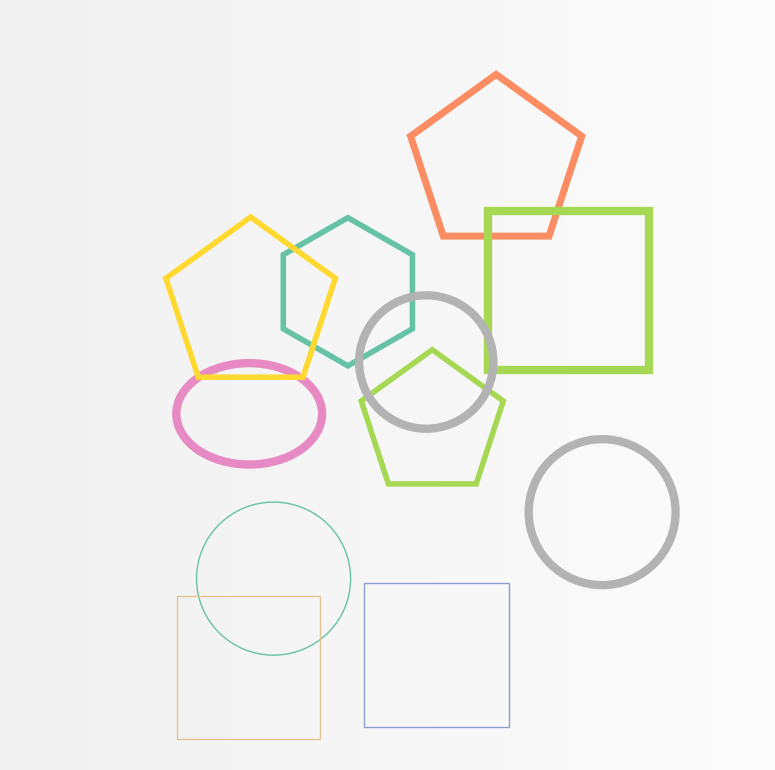[{"shape": "circle", "thickness": 0.5, "radius": 0.5, "center": [0.353, 0.249]}, {"shape": "hexagon", "thickness": 2, "radius": 0.48, "center": [0.449, 0.621]}, {"shape": "pentagon", "thickness": 2.5, "radius": 0.58, "center": [0.64, 0.787]}, {"shape": "square", "thickness": 0.5, "radius": 0.47, "center": [0.563, 0.149]}, {"shape": "oval", "thickness": 3, "radius": 0.47, "center": [0.322, 0.463]}, {"shape": "pentagon", "thickness": 2, "radius": 0.48, "center": [0.558, 0.449]}, {"shape": "square", "thickness": 3, "radius": 0.52, "center": [0.734, 0.623]}, {"shape": "pentagon", "thickness": 2, "radius": 0.57, "center": [0.323, 0.603]}, {"shape": "square", "thickness": 0.5, "radius": 0.46, "center": [0.321, 0.133]}, {"shape": "circle", "thickness": 3, "radius": 0.47, "center": [0.777, 0.335]}, {"shape": "circle", "thickness": 3, "radius": 0.43, "center": [0.55, 0.53]}]